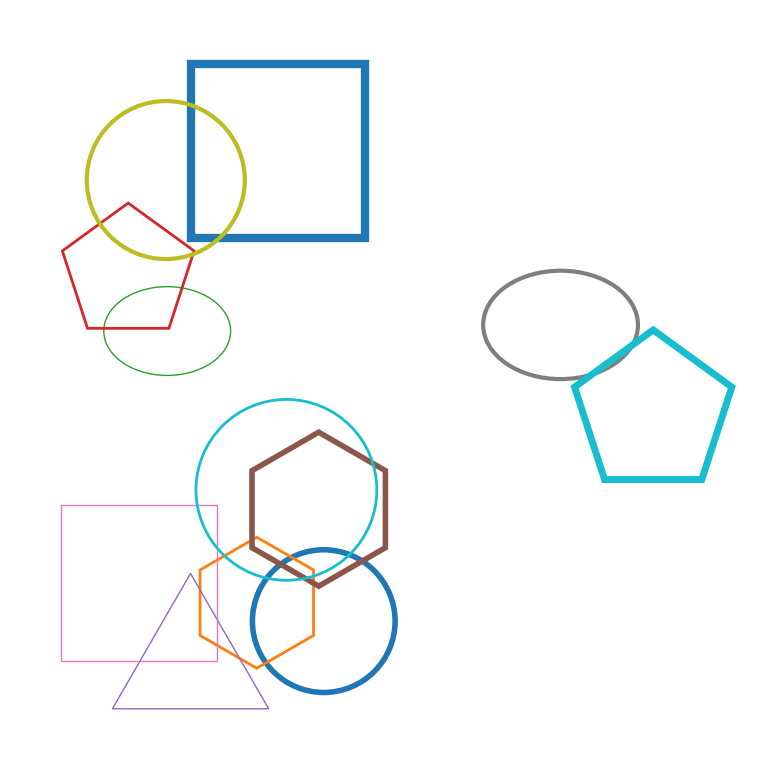[{"shape": "circle", "thickness": 2, "radius": 0.46, "center": [0.42, 0.193]}, {"shape": "square", "thickness": 3, "radius": 0.56, "center": [0.361, 0.804]}, {"shape": "hexagon", "thickness": 1, "radius": 0.43, "center": [0.333, 0.217]}, {"shape": "oval", "thickness": 0.5, "radius": 0.41, "center": [0.217, 0.57]}, {"shape": "pentagon", "thickness": 1, "radius": 0.45, "center": [0.167, 0.646]}, {"shape": "triangle", "thickness": 0.5, "radius": 0.59, "center": [0.247, 0.138]}, {"shape": "hexagon", "thickness": 2, "radius": 0.5, "center": [0.414, 0.339]}, {"shape": "square", "thickness": 0.5, "radius": 0.51, "center": [0.18, 0.243]}, {"shape": "oval", "thickness": 1.5, "radius": 0.5, "center": [0.728, 0.578]}, {"shape": "circle", "thickness": 1.5, "radius": 0.51, "center": [0.215, 0.766]}, {"shape": "pentagon", "thickness": 2.5, "radius": 0.54, "center": [0.848, 0.464]}, {"shape": "circle", "thickness": 1, "radius": 0.59, "center": [0.372, 0.364]}]